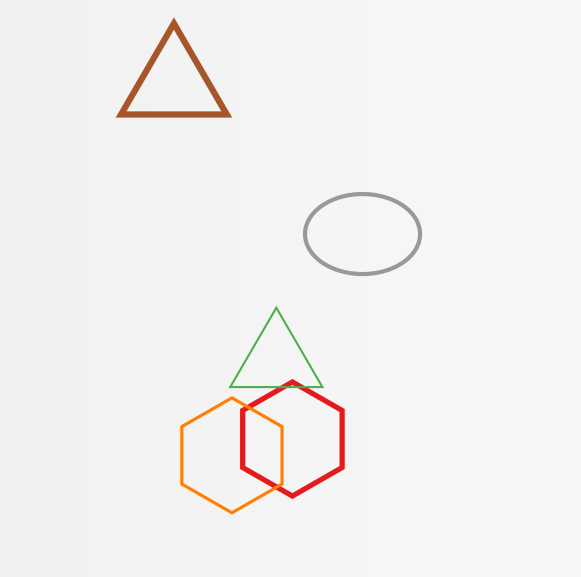[{"shape": "hexagon", "thickness": 2.5, "radius": 0.49, "center": [0.503, 0.239]}, {"shape": "triangle", "thickness": 1, "radius": 0.46, "center": [0.475, 0.375]}, {"shape": "hexagon", "thickness": 1.5, "radius": 0.5, "center": [0.399, 0.211]}, {"shape": "triangle", "thickness": 3, "radius": 0.53, "center": [0.299, 0.853]}, {"shape": "oval", "thickness": 2, "radius": 0.49, "center": [0.624, 0.594]}]